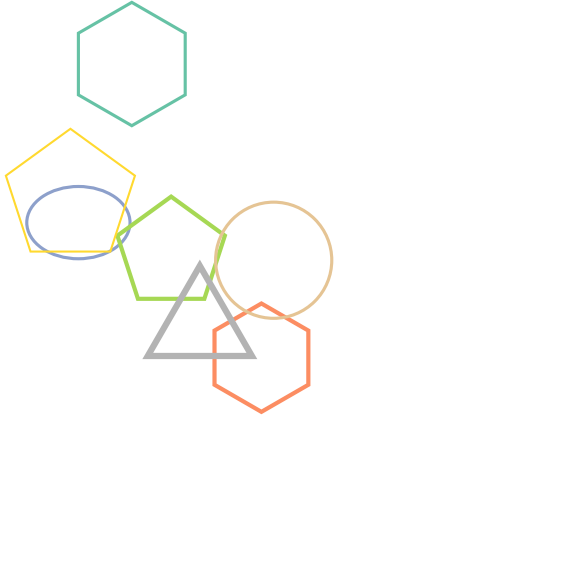[{"shape": "hexagon", "thickness": 1.5, "radius": 0.53, "center": [0.228, 0.888]}, {"shape": "hexagon", "thickness": 2, "radius": 0.47, "center": [0.453, 0.38]}, {"shape": "oval", "thickness": 1.5, "radius": 0.45, "center": [0.136, 0.614]}, {"shape": "pentagon", "thickness": 2, "radius": 0.49, "center": [0.296, 0.561]}, {"shape": "pentagon", "thickness": 1, "radius": 0.59, "center": [0.122, 0.659]}, {"shape": "circle", "thickness": 1.5, "radius": 0.5, "center": [0.474, 0.549]}, {"shape": "triangle", "thickness": 3, "radius": 0.52, "center": [0.346, 0.435]}]